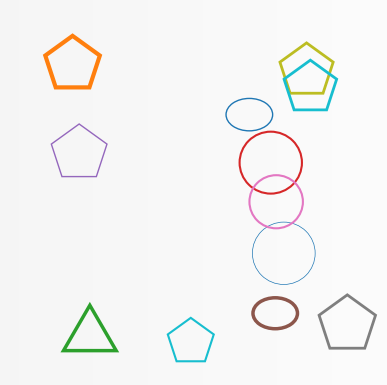[{"shape": "circle", "thickness": 0.5, "radius": 0.41, "center": [0.732, 0.342]}, {"shape": "oval", "thickness": 1, "radius": 0.3, "center": [0.643, 0.702]}, {"shape": "pentagon", "thickness": 3, "radius": 0.37, "center": [0.187, 0.833]}, {"shape": "triangle", "thickness": 2.5, "radius": 0.39, "center": [0.232, 0.129]}, {"shape": "circle", "thickness": 1.5, "radius": 0.4, "center": [0.699, 0.578]}, {"shape": "pentagon", "thickness": 1, "radius": 0.38, "center": [0.204, 0.602]}, {"shape": "oval", "thickness": 2.5, "radius": 0.29, "center": [0.71, 0.186]}, {"shape": "circle", "thickness": 1.5, "radius": 0.34, "center": [0.713, 0.476]}, {"shape": "pentagon", "thickness": 2, "radius": 0.38, "center": [0.896, 0.158]}, {"shape": "pentagon", "thickness": 2, "radius": 0.36, "center": [0.791, 0.816]}, {"shape": "pentagon", "thickness": 1.5, "radius": 0.31, "center": [0.492, 0.112]}, {"shape": "pentagon", "thickness": 2, "radius": 0.36, "center": [0.801, 0.772]}]